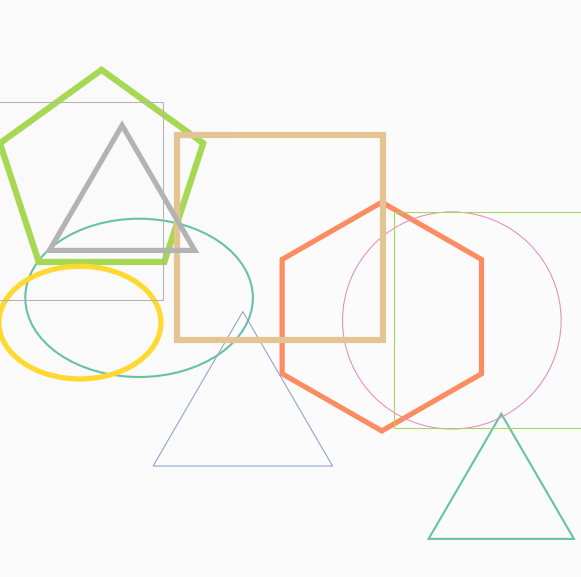[{"shape": "triangle", "thickness": 1, "radius": 0.72, "center": [0.862, 0.138]}, {"shape": "oval", "thickness": 1, "radius": 0.98, "center": [0.239, 0.483]}, {"shape": "hexagon", "thickness": 2.5, "radius": 0.99, "center": [0.657, 0.451]}, {"shape": "triangle", "thickness": 0.5, "radius": 0.89, "center": [0.418, 0.281]}, {"shape": "circle", "thickness": 0.5, "radius": 0.94, "center": [0.777, 0.444]}, {"shape": "square", "thickness": 0.5, "radius": 0.94, "center": [0.864, 0.446]}, {"shape": "pentagon", "thickness": 3, "radius": 0.92, "center": [0.175, 0.694]}, {"shape": "oval", "thickness": 2.5, "radius": 0.7, "center": [0.138, 0.441]}, {"shape": "square", "thickness": 3, "radius": 0.89, "center": [0.482, 0.587]}, {"shape": "square", "thickness": 0.5, "radius": 0.85, "center": [0.11, 0.651]}, {"shape": "triangle", "thickness": 2.5, "radius": 0.72, "center": [0.21, 0.638]}]